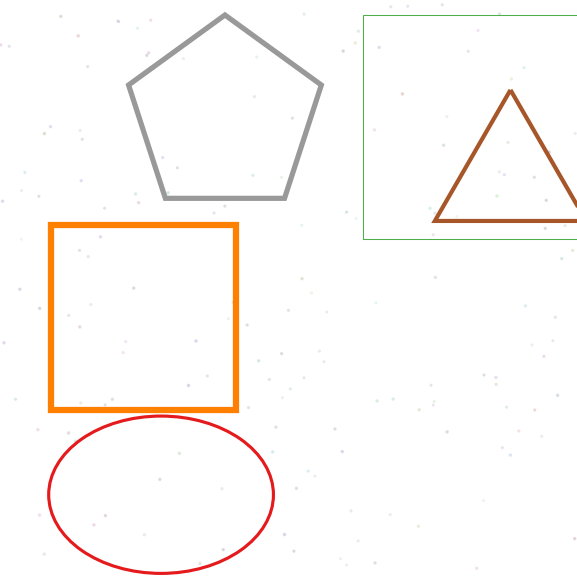[{"shape": "oval", "thickness": 1.5, "radius": 0.97, "center": [0.279, 0.142]}, {"shape": "square", "thickness": 0.5, "radius": 0.97, "center": [0.822, 0.779]}, {"shape": "square", "thickness": 3, "radius": 0.8, "center": [0.248, 0.449]}, {"shape": "triangle", "thickness": 2, "radius": 0.76, "center": [0.884, 0.692]}, {"shape": "pentagon", "thickness": 2.5, "radius": 0.88, "center": [0.39, 0.798]}]